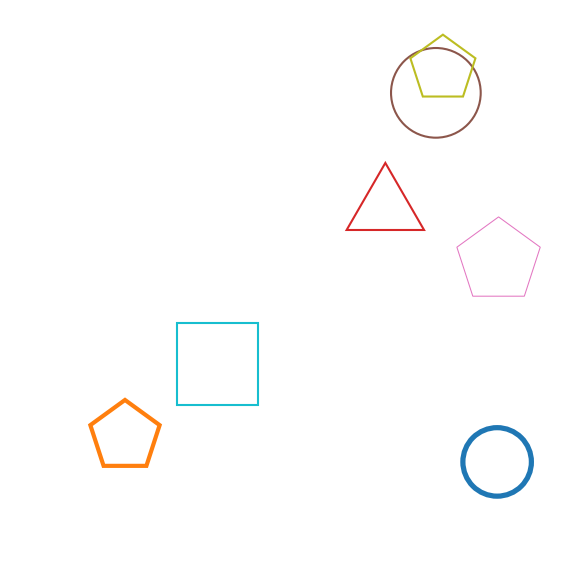[{"shape": "circle", "thickness": 2.5, "radius": 0.3, "center": [0.861, 0.199]}, {"shape": "pentagon", "thickness": 2, "radius": 0.32, "center": [0.216, 0.243]}, {"shape": "triangle", "thickness": 1, "radius": 0.39, "center": [0.667, 0.64]}, {"shape": "circle", "thickness": 1, "radius": 0.39, "center": [0.755, 0.838]}, {"shape": "pentagon", "thickness": 0.5, "radius": 0.38, "center": [0.863, 0.548]}, {"shape": "pentagon", "thickness": 1, "radius": 0.3, "center": [0.767, 0.88]}, {"shape": "square", "thickness": 1, "radius": 0.35, "center": [0.377, 0.369]}]